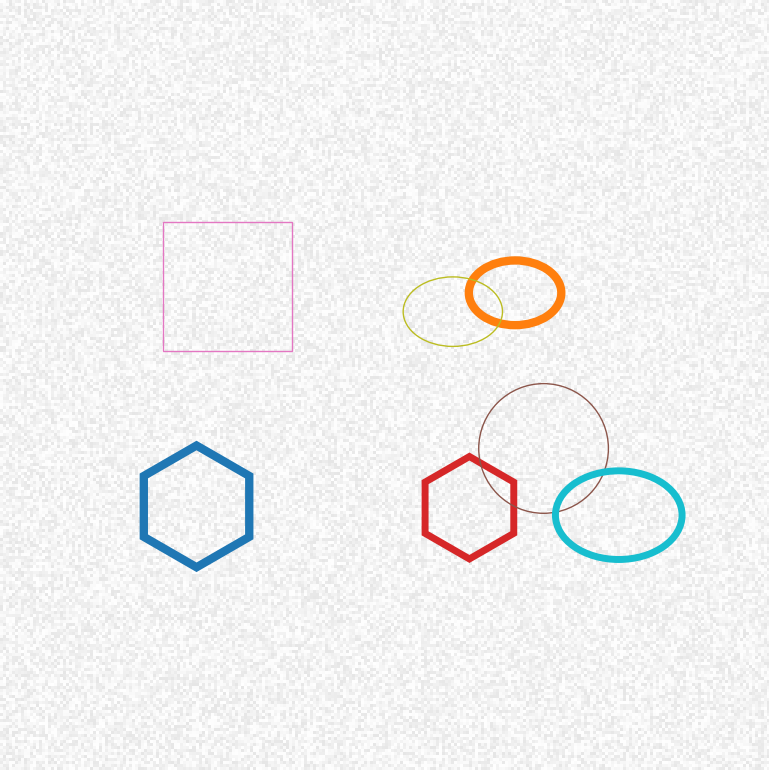[{"shape": "hexagon", "thickness": 3, "radius": 0.4, "center": [0.255, 0.342]}, {"shape": "oval", "thickness": 3, "radius": 0.3, "center": [0.669, 0.62]}, {"shape": "hexagon", "thickness": 2.5, "radius": 0.33, "center": [0.61, 0.341]}, {"shape": "circle", "thickness": 0.5, "radius": 0.42, "center": [0.706, 0.418]}, {"shape": "square", "thickness": 0.5, "radius": 0.42, "center": [0.296, 0.628]}, {"shape": "oval", "thickness": 0.5, "radius": 0.32, "center": [0.588, 0.595]}, {"shape": "oval", "thickness": 2.5, "radius": 0.41, "center": [0.804, 0.331]}]